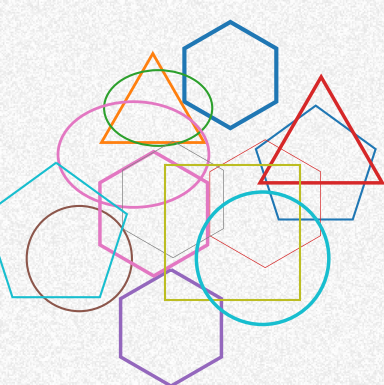[{"shape": "hexagon", "thickness": 3, "radius": 0.69, "center": [0.598, 0.805]}, {"shape": "pentagon", "thickness": 1.5, "radius": 0.82, "center": [0.82, 0.562]}, {"shape": "triangle", "thickness": 2, "radius": 0.77, "center": [0.397, 0.707]}, {"shape": "oval", "thickness": 1.5, "radius": 0.7, "center": [0.411, 0.719]}, {"shape": "triangle", "thickness": 2.5, "radius": 0.92, "center": [0.834, 0.617]}, {"shape": "hexagon", "thickness": 0.5, "radius": 0.83, "center": [0.689, 0.471]}, {"shape": "hexagon", "thickness": 2.5, "radius": 0.76, "center": [0.444, 0.148]}, {"shape": "circle", "thickness": 1.5, "radius": 0.68, "center": [0.206, 0.328]}, {"shape": "oval", "thickness": 2, "radius": 0.98, "center": [0.347, 0.599]}, {"shape": "hexagon", "thickness": 2.5, "radius": 0.81, "center": [0.399, 0.445]}, {"shape": "hexagon", "thickness": 0.5, "radius": 0.76, "center": [0.449, 0.482]}, {"shape": "square", "thickness": 1.5, "radius": 0.87, "center": [0.604, 0.397]}, {"shape": "circle", "thickness": 2.5, "radius": 0.86, "center": [0.682, 0.329]}, {"shape": "pentagon", "thickness": 1.5, "radius": 0.97, "center": [0.146, 0.384]}]